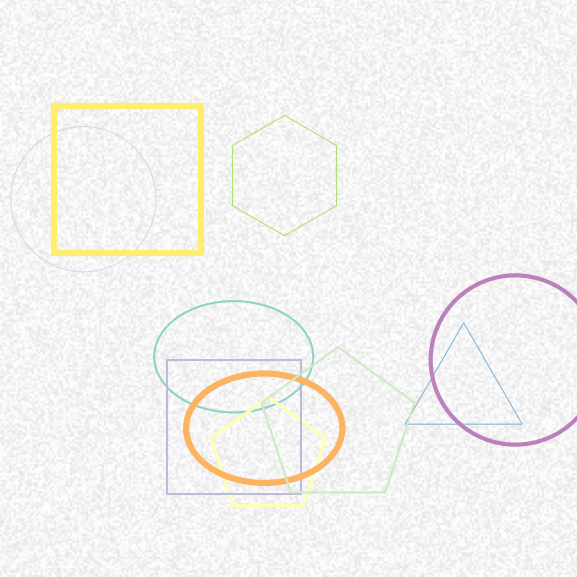[{"shape": "oval", "thickness": 1, "radius": 0.69, "center": [0.405, 0.381]}, {"shape": "pentagon", "thickness": 1.5, "radius": 0.52, "center": [0.465, 0.208]}, {"shape": "square", "thickness": 1, "radius": 0.58, "center": [0.406, 0.26]}, {"shape": "triangle", "thickness": 0.5, "radius": 0.59, "center": [0.803, 0.323]}, {"shape": "oval", "thickness": 3, "radius": 0.68, "center": [0.458, 0.258]}, {"shape": "hexagon", "thickness": 0.5, "radius": 0.52, "center": [0.493, 0.695]}, {"shape": "circle", "thickness": 0.5, "radius": 0.63, "center": [0.144, 0.654]}, {"shape": "circle", "thickness": 2, "radius": 0.73, "center": [0.892, 0.376]}, {"shape": "pentagon", "thickness": 1, "radius": 0.7, "center": [0.585, 0.259]}, {"shape": "square", "thickness": 3, "radius": 0.64, "center": [0.221, 0.689]}]